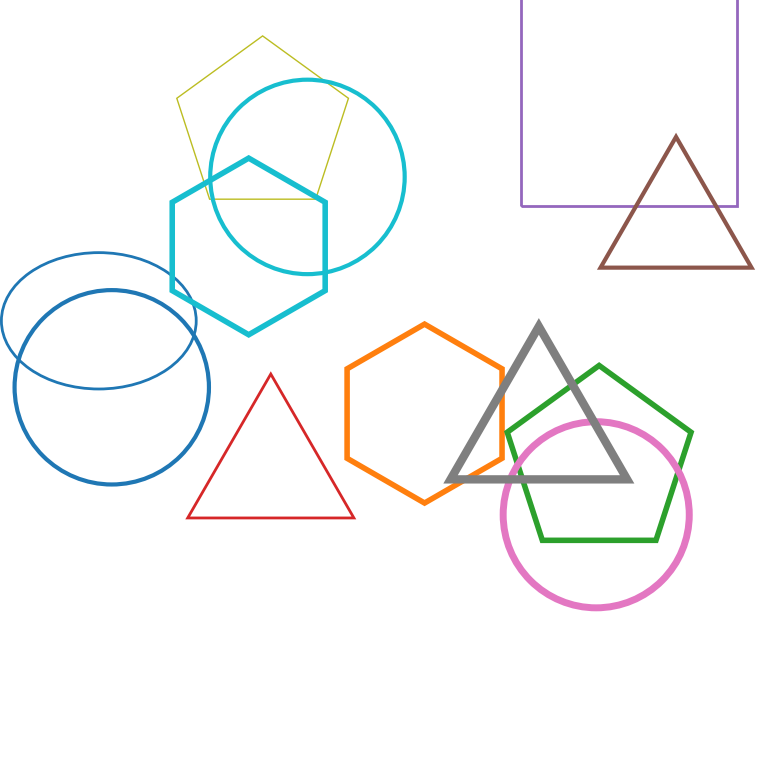[{"shape": "circle", "thickness": 1.5, "radius": 0.63, "center": [0.145, 0.497]}, {"shape": "oval", "thickness": 1, "radius": 0.63, "center": [0.128, 0.583]}, {"shape": "hexagon", "thickness": 2, "radius": 0.58, "center": [0.551, 0.463]}, {"shape": "pentagon", "thickness": 2, "radius": 0.63, "center": [0.778, 0.4]}, {"shape": "triangle", "thickness": 1, "radius": 0.62, "center": [0.352, 0.39]}, {"shape": "square", "thickness": 1, "radius": 0.7, "center": [0.817, 0.873]}, {"shape": "triangle", "thickness": 1.5, "radius": 0.57, "center": [0.878, 0.709]}, {"shape": "circle", "thickness": 2.5, "radius": 0.6, "center": [0.774, 0.331]}, {"shape": "triangle", "thickness": 3, "radius": 0.66, "center": [0.7, 0.444]}, {"shape": "pentagon", "thickness": 0.5, "radius": 0.59, "center": [0.341, 0.836]}, {"shape": "hexagon", "thickness": 2, "radius": 0.57, "center": [0.323, 0.68]}, {"shape": "circle", "thickness": 1.5, "radius": 0.63, "center": [0.399, 0.77]}]